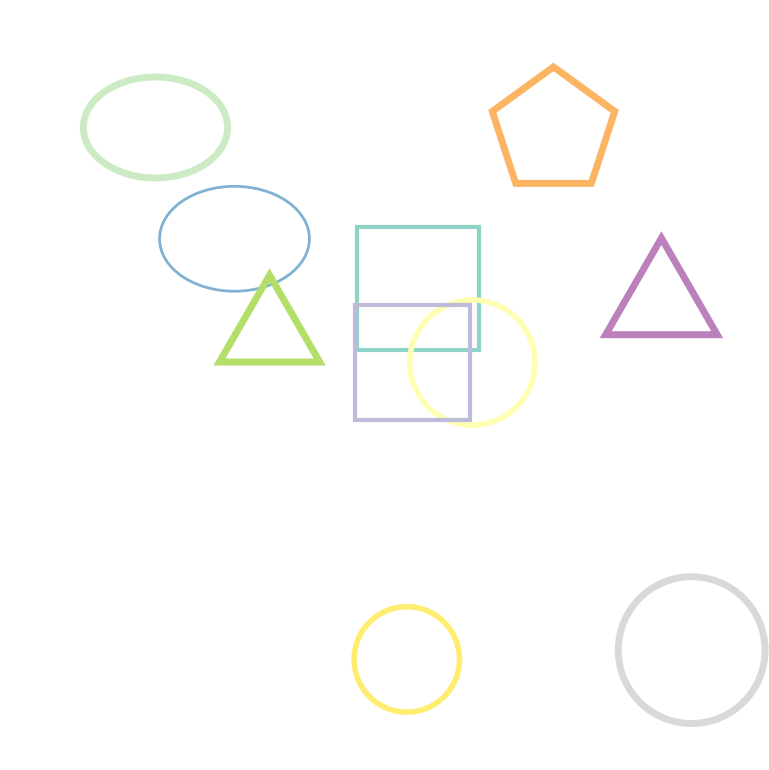[{"shape": "square", "thickness": 1.5, "radius": 0.4, "center": [0.542, 0.625]}, {"shape": "circle", "thickness": 2, "radius": 0.41, "center": [0.613, 0.529]}, {"shape": "square", "thickness": 1.5, "radius": 0.37, "center": [0.535, 0.53]}, {"shape": "oval", "thickness": 1, "radius": 0.49, "center": [0.305, 0.69]}, {"shape": "pentagon", "thickness": 2.5, "radius": 0.42, "center": [0.719, 0.83]}, {"shape": "triangle", "thickness": 2.5, "radius": 0.38, "center": [0.35, 0.567]}, {"shape": "circle", "thickness": 2.5, "radius": 0.48, "center": [0.898, 0.156]}, {"shape": "triangle", "thickness": 2.5, "radius": 0.42, "center": [0.859, 0.607]}, {"shape": "oval", "thickness": 2.5, "radius": 0.47, "center": [0.202, 0.834]}, {"shape": "circle", "thickness": 2, "radius": 0.34, "center": [0.528, 0.144]}]